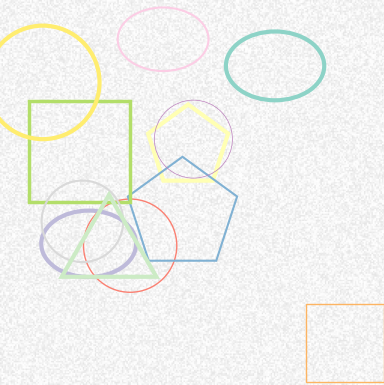[{"shape": "oval", "thickness": 3, "radius": 0.64, "center": [0.714, 0.829]}, {"shape": "pentagon", "thickness": 3, "radius": 0.55, "center": [0.489, 0.619]}, {"shape": "oval", "thickness": 3, "radius": 0.62, "center": [0.23, 0.367]}, {"shape": "circle", "thickness": 1, "radius": 0.61, "center": [0.338, 0.362]}, {"shape": "pentagon", "thickness": 1.5, "radius": 0.75, "center": [0.474, 0.444]}, {"shape": "square", "thickness": 1, "radius": 0.51, "center": [0.895, 0.109]}, {"shape": "square", "thickness": 2.5, "radius": 0.66, "center": [0.207, 0.607]}, {"shape": "oval", "thickness": 1.5, "radius": 0.59, "center": [0.424, 0.898]}, {"shape": "circle", "thickness": 1.5, "radius": 0.53, "center": [0.214, 0.425]}, {"shape": "circle", "thickness": 0.5, "radius": 0.51, "center": [0.502, 0.639]}, {"shape": "triangle", "thickness": 3, "radius": 0.71, "center": [0.283, 0.352]}, {"shape": "circle", "thickness": 3, "radius": 0.74, "center": [0.111, 0.786]}]